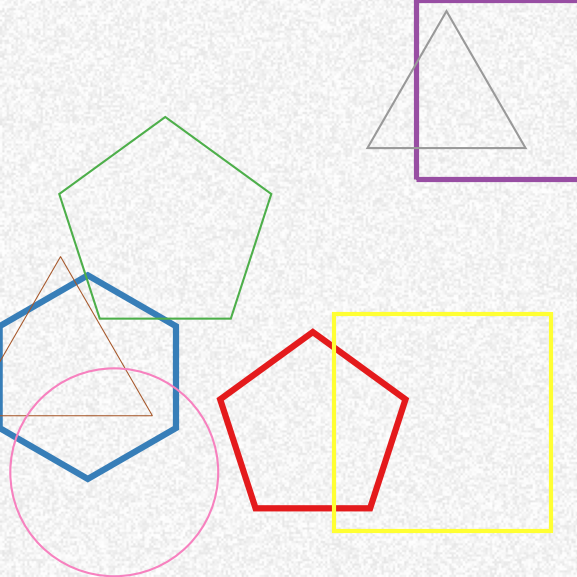[{"shape": "pentagon", "thickness": 3, "radius": 0.84, "center": [0.542, 0.255]}, {"shape": "hexagon", "thickness": 3, "radius": 0.88, "center": [0.152, 0.346]}, {"shape": "pentagon", "thickness": 1, "radius": 0.97, "center": [0.286, 0.604]}, {"shape": "square", "thickness": 2.5, "radius": 0.77, "center": [0.874, 0.844]}, {"shape": "square", "thickness": 2, "radius": 0.94, "center": [0.766, 0.267]}, {"shape": "triangle", "thickness": 0.5, "radius": 0.92, "center": [0.105, 0.371]}, {"shape": "circle", "thickness": 1, "radius": 0.9, "center": [0.198, 0.181]}, {"shape": "triangle", "thickness": 1, "radius": 0.79, "center": [0.773, 0.822]}]